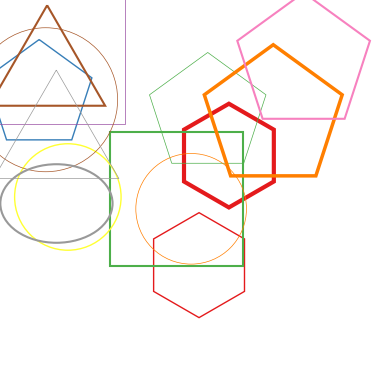[{"shape": "hexagon", "thickness": 1, "radius": 0.68, "center": [0.517, 0.311]}, {"shape": "hexagon", "thickness": 3, "radius": 0.67, "center": [0.595, 0.596]}, {"shape": "pentagon", "thickness": 1, "radius": 0.72, "center": [0.102, 0.753]}, {"shape": "square", "thickness": 1.5, "radius": 0.87, "center": [0.459, 0.483]}, {"shape": "pentagon", "thickness": 0.5, "radius": 0.8, "center": [0.54, 0.705]}, {"shape": "square", "thickness": 0.5, "radius": 0.89, "center": [0.145, 0.855]}, {"shape": "circle", "thickness": 0.5, "radius": 0.72, "center": [0.496, 0.458]}, {"shape": "pentagon", "thickness": 2.5, "radius": 0.94, "center": [0.71, 0.696]}, {"shape": "circle", "thickness": 1, "radius": 0.69, "center": [0.176, 0.488]}, {"shape": "triangle", "thickness": 1.5, "radius": 0.87, "center": [0.122, 0.812]}, {"shape": "circle", "thickness": 0.5, "radius": 0.94, "center": [0.119, 0.741]}, {"shape": "pentagon", "thickness": 1.5, "radius": 0.91, "center": [0.789, 0.838]}, {"shape": "triangle", "thickness": 0.5, "radius": 0.94, "center": [0.146, 0.63]}, {"shape": "oval", "thickness": 1.5, "radius": 0.73, "center": [0.147, 0.471]}]